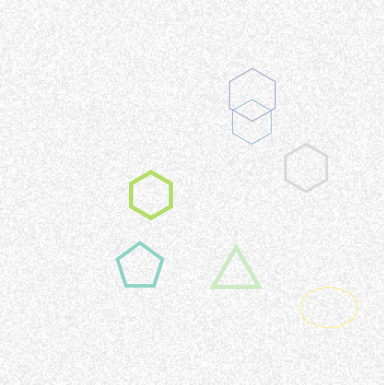[{"shape": "pentagon", "thickness": 2.5, "radius": 0.31, "center": [0.363, 0.307]}, {"shape": "hexagon", "thickness": 1, "radius": 0.34, "center": [0.656, 0.754]}, {"shape": "hexagon", "thickness": 0.5, "radius": 0.29, "center": [0.654, 0.684]}, {"shape": "hexagon", "thickness": 3, "radius": 0.3, "center": [0.392, 0.493]}, {"shape": "hexagon", "thickness": 2, "radius": 0.31, "center": [0.795, 0.564]}, {"shape": "triangle", "thickness": 3, "radius": 0.34, "center": [0.613, 0.289]}, {"shape": "oval", "thickness": 0.5, "radius": 0.37, "center": [0.855, 0.201]}]